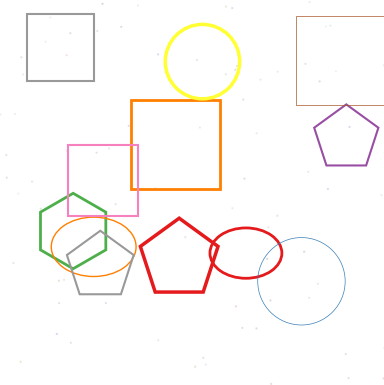[{"shape": "oval", "thickness": 2, "radius": 0.47, "center": [0.639, 0.343]}, {"shape": "pentagon", "thickness": 2.5, "radius": 0.53, "center": [0.465, 0.327]}, {"shape": "circle", "thickness": 0.5, "radius": 0.57, "center": [0.783, 0.269]}, {"shape": "hexagon", "thickness": 2, "radius": 0.49, "center": [0.19, 0.4]}, {"shape": "pentagon", "thickness": 1.5, "radius": 0.44, "center": [0.899, 0.641]}, {"shape": "oval", "thickness": 1, "radius": 0.55, "center": [0.243, 0.359]}, {"shape": "square", "thickness": 2, "radius": 0.58, "center": [0.456, 0.625]}, {"shape": "circle", "thickness": 2.5, "radius": 0.48, "center": [0.526, 0.84]}, {"shape": "square", "thickness": 0.5, "radius": 0.58, "center": [0.885, 0.843]}, {"shape": "square", "thickness": 1.5, "radius": 0.46, "center": [0.267, 0.531]}, {"shape": "square", "thickness": 1.5, "radius": 0.44, "center": [0.157, 0.878]}, {"shape": "pentagon", "thickness": 1.5, "radius": 0.46, "center": [0.26, 0.309]}]